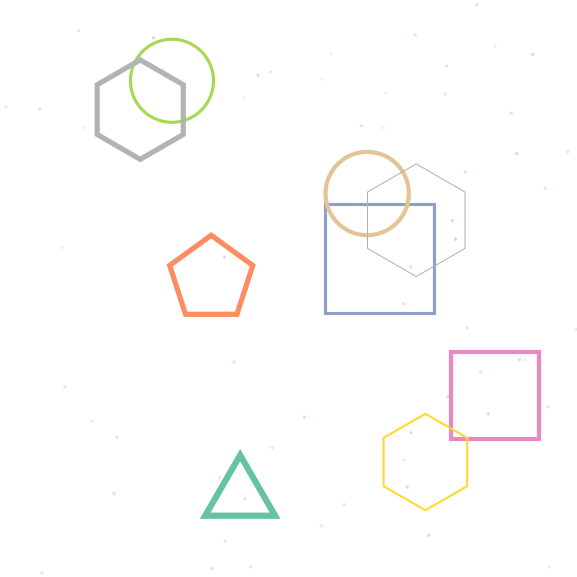[{"shape": "triangle", "thickness": 3, "radius": 0.35, "center": [0.416, 0.141]}, {"shape": "pentagon", "thickness": 2.5, "radius": 0.38, "center": [0.366, 0.516]}, {"shape": "square", "thickness": 1.5, "radius": 0.47, "center": [0.657, 0.551]}, {"shape": "square", "thickness": 2, "radius": 0.38, "center": [0.857, 0.314]}, {"shape": "circle", "thickness": 1.5, "radius": 0.36, "center": [0.298, 0.859]}, {"shape": "hexagon", "thickness": 1, "radius": 0.42, "center": [0.737, 0.199]}, {"shape": "circle", "thickness": 2, "radius": 0.36, "center": [0.636, 0.664]}, {"shape": "hexagon", "thickness": 2.5, "radius": 0.43, "center": [0.243, 0.809]}, {"shape": "hexagon", "thickness": 0.5, "radius": 0.49, "center": [0.721, 0.618]}]